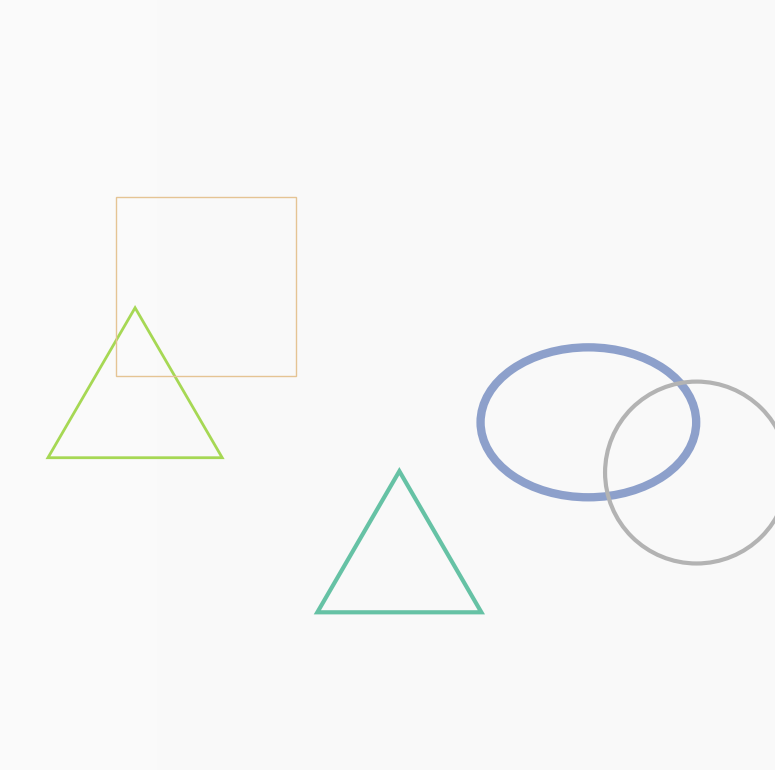[{"shape": "triangle", "thickness": 1.5, "radius": 0.61, "center": [0.515, 0.266]}, {"shape": "oval", "thickness": 3, "radius": 0.7, "center": [0.759, 0.452]}, {"shape": "triangle", "thickness": 1, "radius": 0.65, "center": [0.174, 0.47]}, {"shape": "square", "thickness": 0.5, "radius": 0.58, "center": [0.266, 0.628]}, {"shape": "circle", "thickness": 1.5, "radius": 0.59, "center": [0.899, 0.386]}]